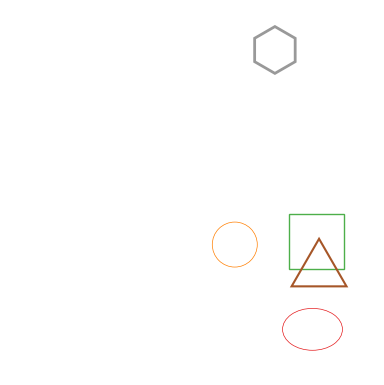[{"shape": "oval", "thickness": 0.5, "radius": 0.39, "center": [0.812, 0.145]}, {"shape": "square", "thickness": 1, "radius": 0.35, "center": [0.822, 0.373]}, {"shape": "circle", "thickness": 0.5, "radius": 0.29, "center": [0.61, 0.365]}, {"shape": "triangle", "thickness": 1.5, "radius": 0.41, "center": [0.829, 0.297]}, {"shape": "hexagon", "thickness": 2, "radius": 0.3, "center": [0.714, 0.87]}]